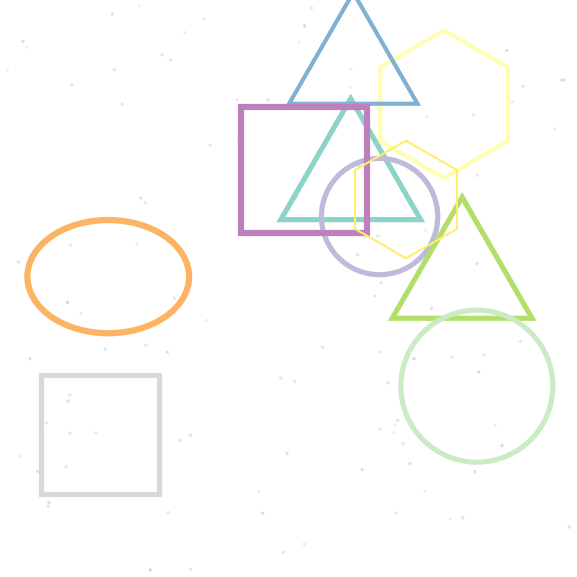[{"shape": "triangle", "thickness": 2.5, "radius": 0.7, "center": [0.607, 0.689]}, {"shape": "hexagon", "thickness": 2, "radius": 0.64, "center": [0.769, 0.819]}, {"shape": "circle", "thickness": 2.5, "radius": 0.5, "center": [0.657, 0.624]}, {"shape": "triangle", "thickness": 2, "radius": 0.64, "center": [0.612, 0.884]}, {"shape": "oval", "thickness": 3, "radius": 0.7, "center": [0.187, 0.52]}, {"shape": "triangle", "thickness": 2.5, "radius": 0.7, "center": [0.8, 0.518]}, {"shape": "square", "thickness": 2.5, "radius": 0.51, "center": [0.173, 0.247]}, {"shape": "square", "thickness": 3, "radius": 0.55, "center": [0.526, 0.705]}, {"shape": "circle", "thickness": 2.5, "radius": 0.66, "center": [0.826, 0.33]}, {"shape": "hexagon", "thickness": 1, "radius": 0.51, "center": [0.703, 0.654]}]